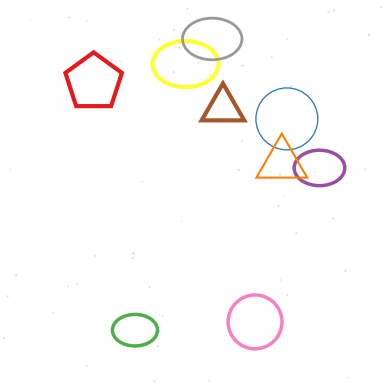[{"shape": "pentagon", "thickness": 3, "radius": 0.39, "center": [0.243, 0.787]}, {"shape": "circle", "thickness": 1, "radius": 0.4, "center": [0.745, 0.691]}, {"shape": "oval", "thickness": 2.5, "radius": 0.29, "center": [0.351, 0.142]}, {"shape": "oval", "thickness": 2.5, "radius": 0.33, "center": [0.83, 0.564]}, {"shape": "triangle", "thickness": 1.5, "radius": 0.38, "center": [0.732, 0.577]}, {"shape": "oval", "thickness": 3, "radius": 0.43, "center": [0.482, 0.834]}, {"shape": "triangle", "thickness": 3, "radius": 0.32, "center": [0.579, 0.719]}, {"shape": "circle", "thickness": 2.5, "radius": 0.35, "center": [0.662, 0.164]}, {"shape": "oval", "thickness": 2, "radius": 0.39, "center": [0.551, 0.899]}]